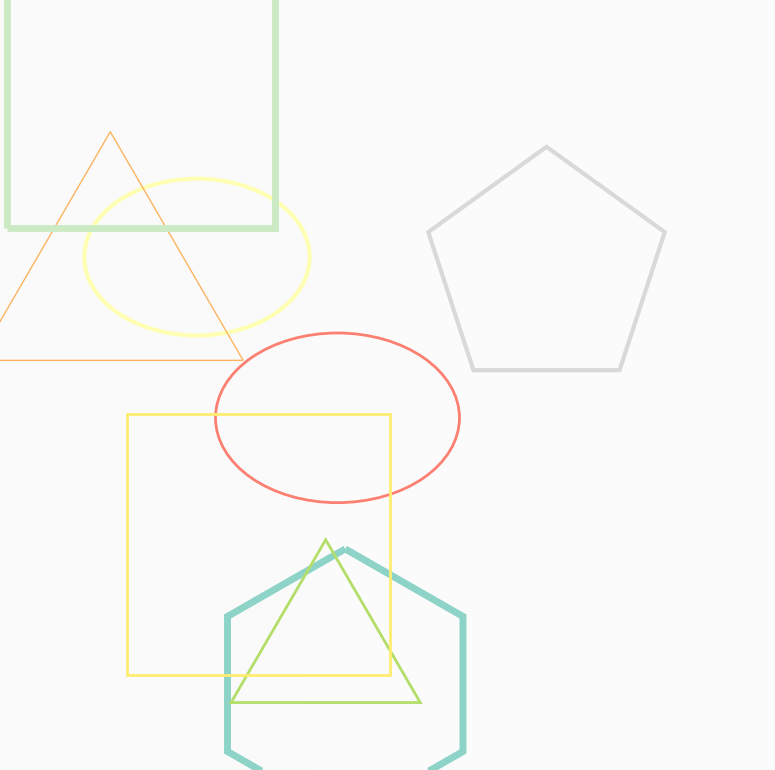[{"shape": "hexagon", "thickness": 2.5, "radius": 0.88, "center": [0.445, 0.112]}, {"shape": "oval", "thickness": 1.5, "radius": 0.73, "center": [0.254, 0.666]}, {"shape": "oval", "thickness": 1, "radius": 0.79, "center": [0.435, 0.457]}, {"shape": "triangle", "thickness": 0.5, "radius": 0.99, "center": [0.142, 0.631]}, {"shape": "triangle", "thickness": 1, "radius": 0.7, "center": [0.42, 0.158]}, {"shape": "pentagon", "thickness": 1.5, "radius": 0.8, "center": [0.705, 0.649]}, {"shape": "square", "thickness": 2.5, "radius": 0.86, "center": [0.182, 0.876]}, {"shape": "square", "thickness": 1, "radius": 0.85, "center": [0.334, 0.293]}]